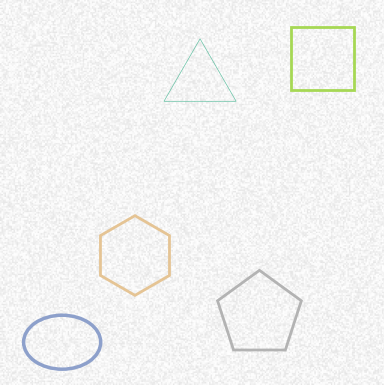[{"shape": "triangle", "thickness": 0.5, "radius": 0.54, "center": [0.52, 0.791]}, {"shape": "oval", "thickness": 2.5, "radius": 0.5, "center": [0.161, 0.111]}, {"shape": "square", "thickness": 2, "radius": 0.41, "center": [0.838, 0.849]}, {"shape": "hexagon", "thickness": 2, "radius": 0.52, "center": [0.351, 0.336]}, {"shape": "pentagon", "thickness": 2, "radius": 0.57, "center": [0.674, 0.183]}]